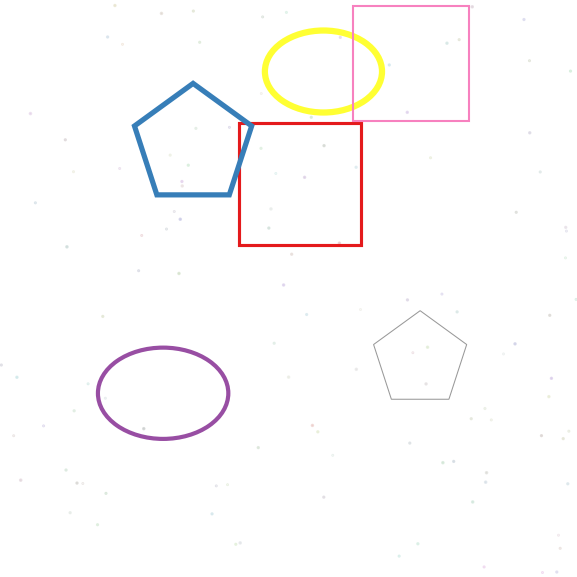[{"shape": "square", "thickness": 1.5, "radius": 0.53, "center": [0.52, 0.681]}, {"shape": "pentagon", "thickness": 2.5, "radius": 0.53, "center": [0.334, 0.748]}, {"shape": "oval", "thickness": 2, "radius": 0.56, "center": [0.282, 0.318]}, {"shape": "oval", "thickness": 3, "radius": 0.51, "center": [0.56, 0.875]}, {"shape": "square", "thickness": 1, "radius": 0.5, "center": [0.711, 0.889]}, {"shape": "pentagon", "thickness": 0.5, "radius": 0.42, "center": [0.728, 0.376]}]